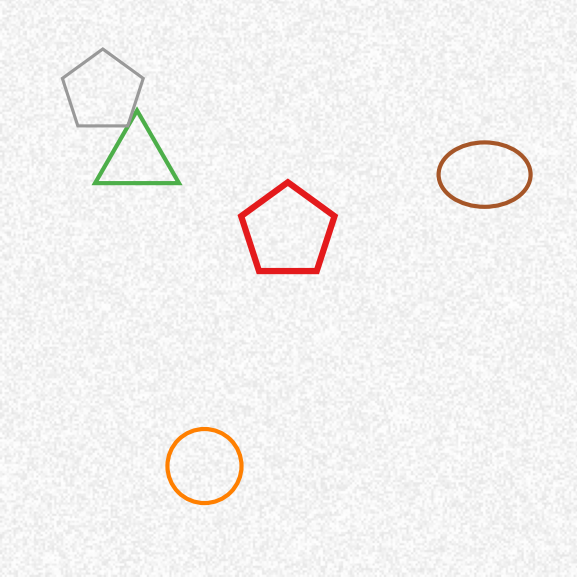[{"shape": "pentagon", "thickness": 3, "radius": 0.42, "center": [0.498, 0.599]}, {"shape": "triangle", "thickness": 2, "radius": 0.42, "center": [0.237, 0.724]}, {"shape": "circle", "thickness": 2, "radius": 0.32, "center": [0.354, 0.192]}, {"shape": "oval", "thickness": 2, "radius": 0.4, "center": [0.839, 0.697]}, {"shape": "pentagon", "thickness": 1.5, "radius": 0.37, "center": [0.178, 0.841]}]